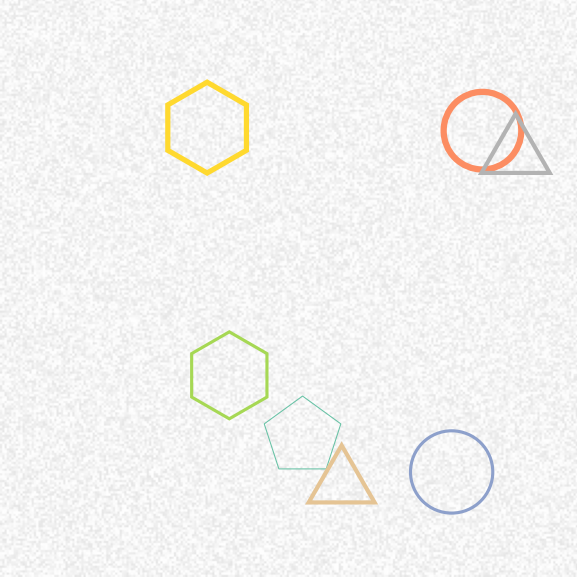[{"shape": "pentagon", "thickness": 0.5, "radius": 0.35, "center": [0.524, 0.244]}, {"shape": "circle", "thickness": 3, "radius": 0.34, "center": [0.835, 0.773]}, {"shape": "circle", "thickness": 1.5, "radius": 0.36, "center": [0.782, 0.182]}, {"shape": "hexagon", "thickness": 1.5, "radius": 0.38, "center": [0.397, 0.349]}, {"shape": "hexagon", "thickness": 2.5, "radius": 0.39, "center": [0.359, 0.778]}, {"shape": "triangle", "thickness": 2, "radius": 0.33, "center": [0.592, 0.162]}, {"shape": "triangle", "thickness": 2, "radius": 0.34, "center": [0.893, 0.734]}]